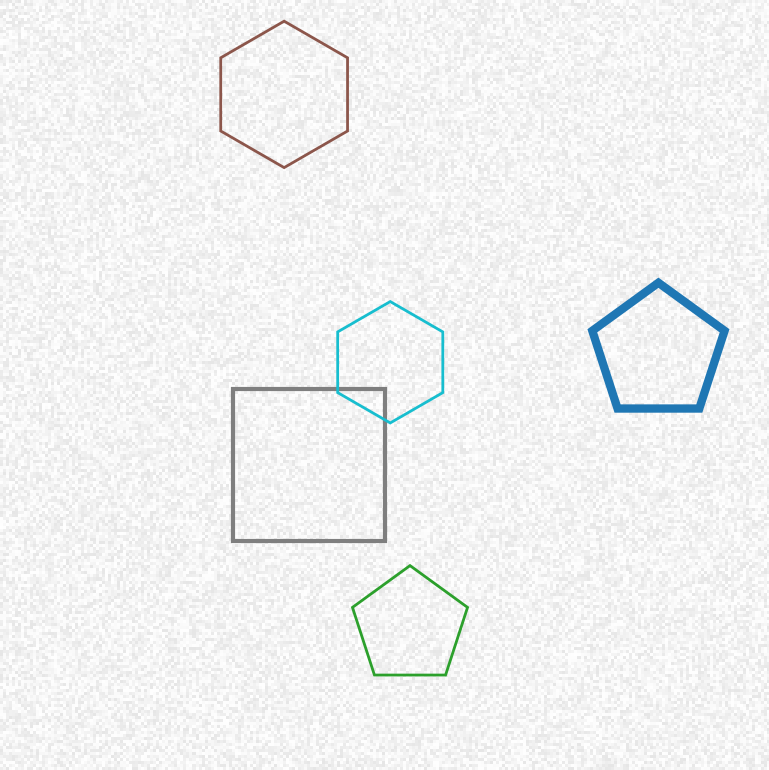[{"shape": "pentagon", "thickness": 3, "radius": 0.45, "center": [0.855, 0.542]}, {"shape": "pentagon", "thickness": 1, "radius": 0.39, "center": [0.532, 0.187]}, {"shape": "hexagon", "thickness": 1, "radius": 0.48, "center": [0.369, 0.877]}, {"shape": "square", "thickness": 1.5, "radius": 0.49, "center": [0.401, 0.396]}, {"shape": "hexagon", "thickness": 1, "radius": 0.39, "center": [0.507, 0.53]}]